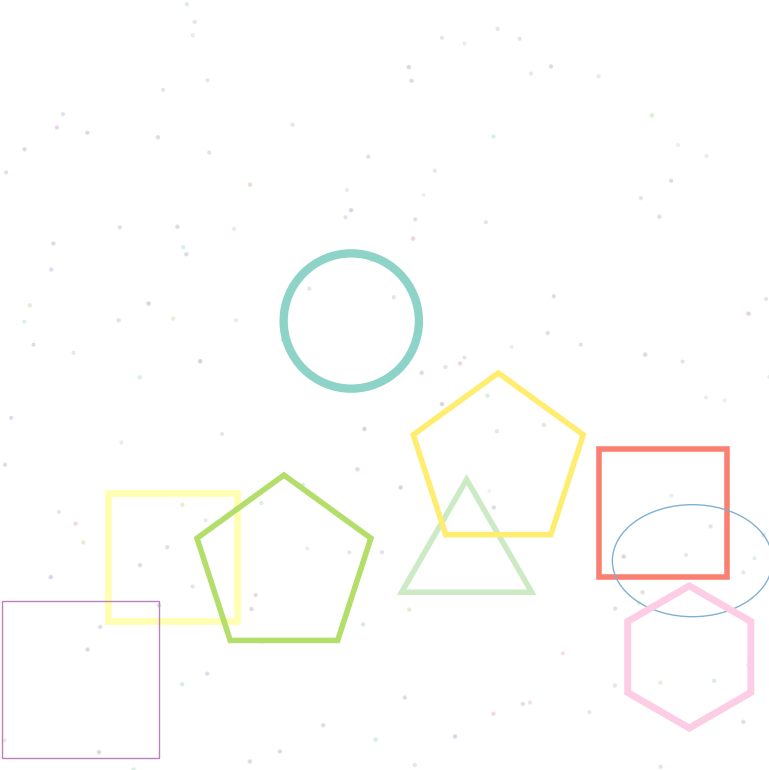[{"shape": "circle", "thickness": 3, "radius": 0.44, "center": [0.456, 0.583]}, {"shape": "square", "thickness": 2.5, "radius": 0.42, "center": [0.224, 0.276]}, {"shape": "square", "thickness": 2, "radius": 0.41, "center": [0.861, 0.334]}, {"shape": "oval", "thickness": 0.5, "radius": 0.52, "center": [0.899, 0.272]}, {"shape": "pentagon", "thickness": 2, "radius": 0.59, "center": [0.369, 0.264]}, {"shape": "hexagon", "thickness": 2.5, "radius": 0.46, "center": [0.895, 0.147]}, {"shape": "square", "thickness": 0.5, "radius": 0.51, "center": [0.105, 0.117]}, {"shape": "triangle", "thickness": 2, "radius": 0.49, "center": [0.606, 0.28]}, {"shape": "pentagon", "thickness": 2, "radius": 0.58, "center": [0.647, 0.4]}]